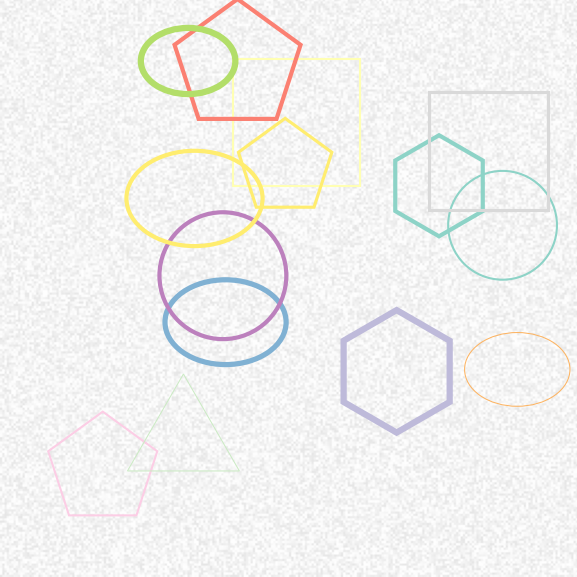[{"shape": "hexagon", "thickness": 2, "radius": 0.44, "center": [0.76, 0.677]}, {"shape": "circle", "thickness": 1, "radius": 0.47, "center": [0.87, 0.609]}, {"shape": "square", "thickness": 1, "radius": 0.55, "center": [0.514, 0.786]}, {"shape": "hexagon", "thickness": 3, "radius": 0.53, "center": [0.687, 0.356]}, {"shape": "pentagon", "thickness": 2, "radius": 0.57, "center": [0.411, 0.886]}, {"shape": "oval", "thickness": 2.5, "radius": 0.52, "center": [0.391, 0.441]}, {"shape": "oval", "thickness": 0.5, "radius": 0.46, "center": [0.896, 0.359]}, {"shape": "oval", "thickness": 3, "radius": 0.41, "center": [0.326, 0.893]}, {"shape": "pentagon", "thickness": 1, "radius": 0.5, "center": [0.178, 0.187]}, {"shape": "square", "thickness": 1.5, "radius": 0.51, "center": [0.846, 0.737]}, {"shape": "circle", "thickness": 2, "radius": 0.55, "center": [0.386, 0.522]}, {"shape": "triangle", "thickness": 0.5, "radius": 0.56, "center": [0.318, 0.24]}, {"shape": "pentagon", "thickness": 1.5, "radius": 0.43, "center": [0.494, 0.709]}, {"shape": "oval", "thickness": 2, "radius": 0.59, "center": [0.337, 0.656]}]